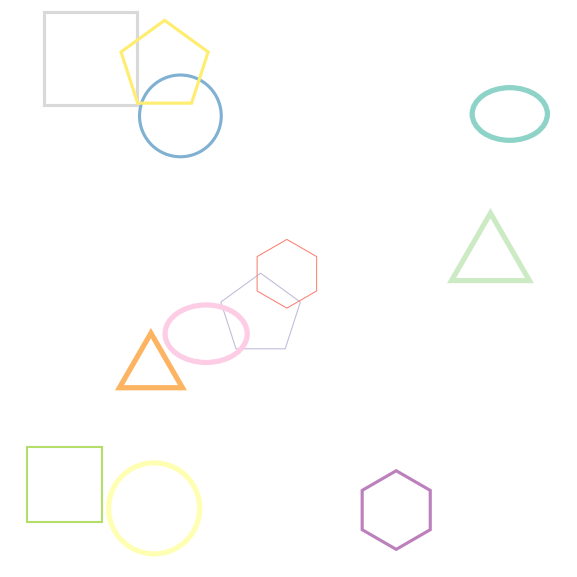[{"shape": "oval", "thickness": 2.5, "radius": 0.33, "center": [0.883, 0.802]}, {"shape": "circle", "thickness": 2.5, "radius": 0.39, "center": [0.267, 0.119]}, {"shape": "pentagon", "thickness": 0.5, "radius": 0.36, "center": [0.451, 0.454]}, {"shape": "hexagon", "thickness": 0.5, "radius": 0.3, "center": [0.497, 0.525]}, {"shape": "circle", "thickness": 1.5, "radius": 0.35, "center": [0.312, 0.798]}, {"shape": "triangle", "thickness": 2.5, "radius": 0.31, "center": [0.261, 0.359]}, {"shape": "square", "thickness": 1, "radius": 0.33, "center": [0.111, 0.161]}, {"shape": "oval", "thickness": 2.5, "radius": 0.36, "center": [0.357, 0.421]}, {"shape": "square", "thickness": 1.5, "radius": 0.4, "center": [0.157, 0.898]}, {"shape": "hexagon", "thickness": 1.5, "radius": 0.34, "center": [0.686, 0.116]}, {"shape": "triangle", "thickness": 2.5, "radius": 0.39, "center": [0.849, 0.552]}, {"shape": "pentagon", "thickness": 1.5, "radius": 0.4, "center": [0.285, 0.885]}]